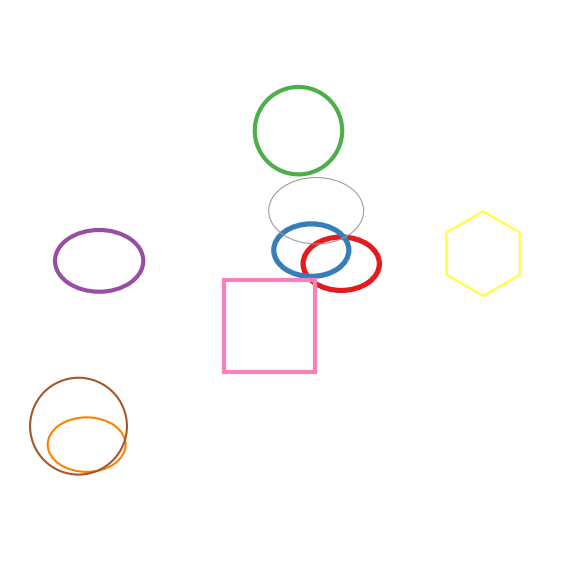[{"shape": "oval", "thickness": 2.5, "radius": 0.33, "center": [0.591, 0.542]}, {"shape": "oval", "thickness": 2.5, "radius": 0.32, "center": [0.539, 0.566]}, {"shape": "circle", "thickness": 2, "radius": 0.38, "center": [0.517, 0.773]}, {"shape": "oval", "thickness": 2, "radius": 0.38, "center": [0.172, 0.547]}, {"shape": "oval", "thickness": 1, "radius": 0.34, "center": [0.15, 0.229]}, {"shape": "hexagon", "thickness": 1, "radius": 0.37, "center": [0.837, 0.56]}, {"shape": "circle", "thickness": 1, "radius": 0.42, "center": [0.136, 0.261]}, {"shape": "square", "thickness": 2, "radius": 0.4, "center": [0.466, 0.434]}, {"shape": "oval", "thickness": 0.5, "radius": 0.41, "center": [0.547, 0.634]}]